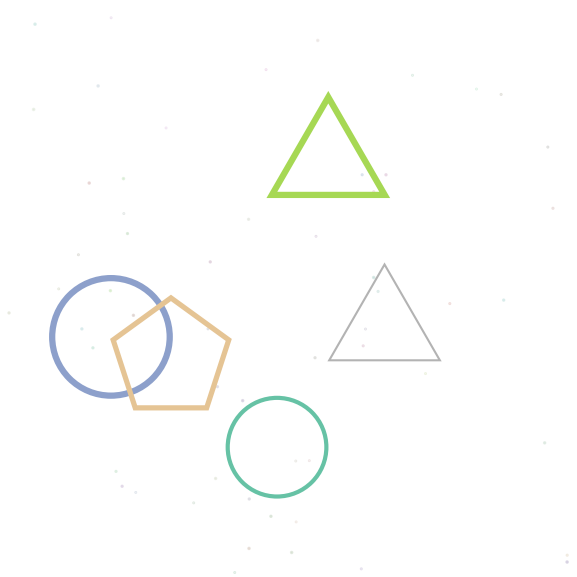[{"shape": "circle", "thickness": 2, "radius": 0.43, "center": [0.48, 0.225]}, {"shape": "circle", "thickness": 3, "radius": 0.51, "center": [0.192, 0.416]}, {"shape": "triangle", "thickness": 3, "radius": 0.56, "center": [0.568, 0.718]}, {"shape": "pentagon", "thickness": 2.5, "radius": 0.53, "center": [0.296, 0.378]}, {"shape": "triangle", "thickness": 1, "radius": 0.55, "center": [0.666, 0.431]}]